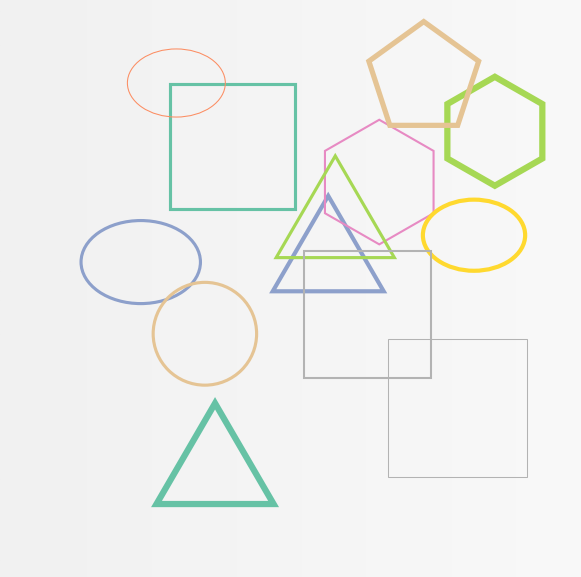[{"shape": "triangle", "thickness": 3, "radius": 0.58, "center": [0.37, 0.185]}, {"shape": "square", "thickness": 1.5, "radius": 0.54, "center": [0.4, 0.746]}, {"shape": "oval", "thickness": 0.5, "radius": 0.42, "center": [0.303, 0.855]}, {"shape": "triangle", "thickness": 2, "radius": 0.55, "center": [0.565, 0.55]}, {"shape": "oval", "thickness": 1.5, "radius": 0.51, "center": [0.242, 0.545]}, {"shape": "hexagon", "thickness": 1, "radius": 0.54, "center": [0.652, 0.684]}, {"shape": "hexagon", "thickness": 3, "radius": 0.47, "center": [0.851, 0.772]}, {"shape": "triangle", "thickness": 1.5, "radius": 0.59, "center": [0.577, 0.612]}, {"shape": "oval", "thickness": 2, "radius": 0.44, "center": [0.816, 0.592]}, {"shape": "pentagon", "thickness": 2.5, "radius": 0.5, "center": [0.729, 0.862]}, {"shape": "circle", "thickness": 1.5, "radius": 0.44, "center": [0.353, 0.421]}, {"shape": "square", "thickness": 0.5, "radius": 0.6, "center": [0.787, 0.293]}, {"shape": "square", "thickness": 1, "radius": 0.55, "center": [0.632, 0.454]}]